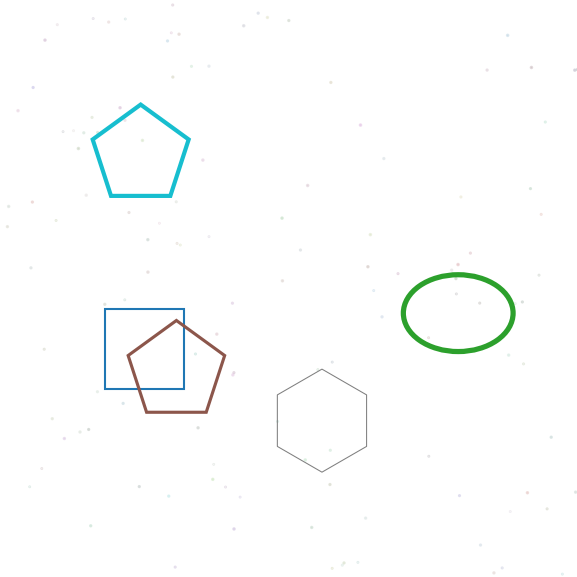[{"shape": "square", "thickness": 1, "radius": 0.34, "center": [0.251, 0.395]}, {"shape": "oval", "thickness": 2.5, "radius": 0.48, "center": [0.793, 0.457]}, {"shape": "pentagon", "thickness": 1.5, "radius": 0.44, "center": [0.305, 0.356]}, {"shape": "hexagon", "thickness": 0.5, "radius": 0.45, "center": [0.558, 0.271]}, {"shape": "pentagon", "thickness": 2, "radius": 0.44, "center": [0.244, 0.731]}]